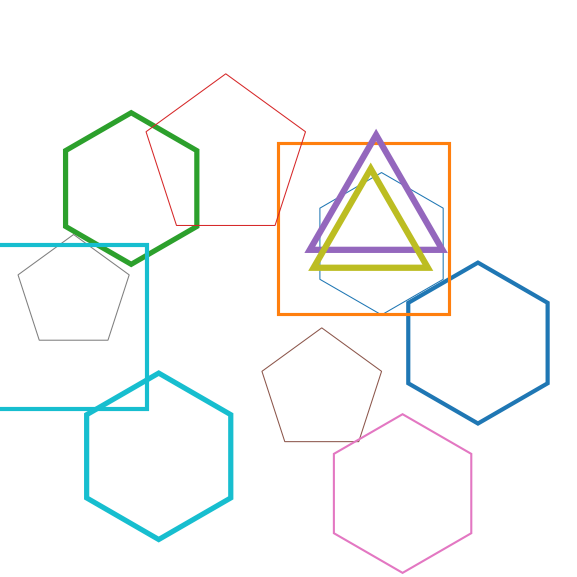[{"shape": "hexagon", "thickness": 2, "radius": 0.7, "center": [0.828, 0.405]}, {"shape": "hexagon", "thickness": 0.5, "radius": 0.62, "center": [0.661, 0.577]}, {"shape": "square", "thickness": 1.5, "radius": 0.74, "center": [0.629, 0.604]}, {"shape": "hexagon", "thickness": 2.5, "radius": 0.66, "center": [0.227, 0.673]}, {"shape": "pentagon", "thickness": 0.5, "radius": 0.73, "center": [0.391, 0.726]}, {"shape": "triangle", "thickness": 3, "radius": 0.66, "center": [0.651, 0.633]}, {"shape": "pentagon", "thickness": 0.5, "radius": 0.54, "center": [0.557, 0.322]}, {"shape": "hexagon", "thickness": 1, "radius": 0.69, "center": [0.697, 0.145]}, {"shape": "pentagon", "thickness": 0.5, "radius": 0.51, "center": [0.127, 0.492]}, {"shape": "triangle", "thickness": 3, "radius": 0.57, "center": [0.642, 0.593]}, {"shape": "hexagon", "thickness": 2.5, "radius": 0.72, "center": [0.275, 0.209]}, {"shape": "square", "thickness": 2, "radius": 0.71, "center": [0.112, 0.433]}]